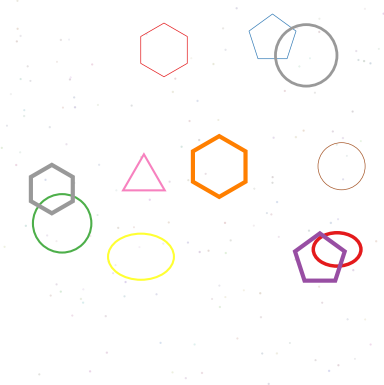[{"shape": "oval", "thickness": 2.5, "radius": 0.31, "center": [0.876, 0.352]}, {"shape": "hexagon", "thickness": 0.5, "radius": 0.35, "center": [0.426, 0.87]}, {"shape": "pentagon", "thickness": 0.5, "radius": 0.32, "center": [0.708, 0.899]}, {"shape": "circle", "thickness": 1.5, "radius": 0.38, "center": [0.161, 0.42]}, {"shape": "pentagon", "thickness": 3, "radius": 0.34, "center": [0.831, 0.326]}, {"shape": "hexagon", "thickness": 3, "radius": 0.39, "center": [0.569, 0.567]}, {"shape": "oval", "thickness": 1.5, "radius": 0.43, "center": [0.366, 0.333]}, {"shape": "circle", "thickness": 0.5, "radius": 0.31, "center": [0.887, 0.568]}, {"shape": "triangle", "thickness": 1.5, "radius": 0.31, "center": [0.374, 0.537]}, {"shape": "hexagon", "thickness": 3, "radius": 0.31, "center": [0.135, 0.509]}, {"shape": "circle", "thickness": 2, "radius": 0.4, "center": [0.795, 0.856]}]